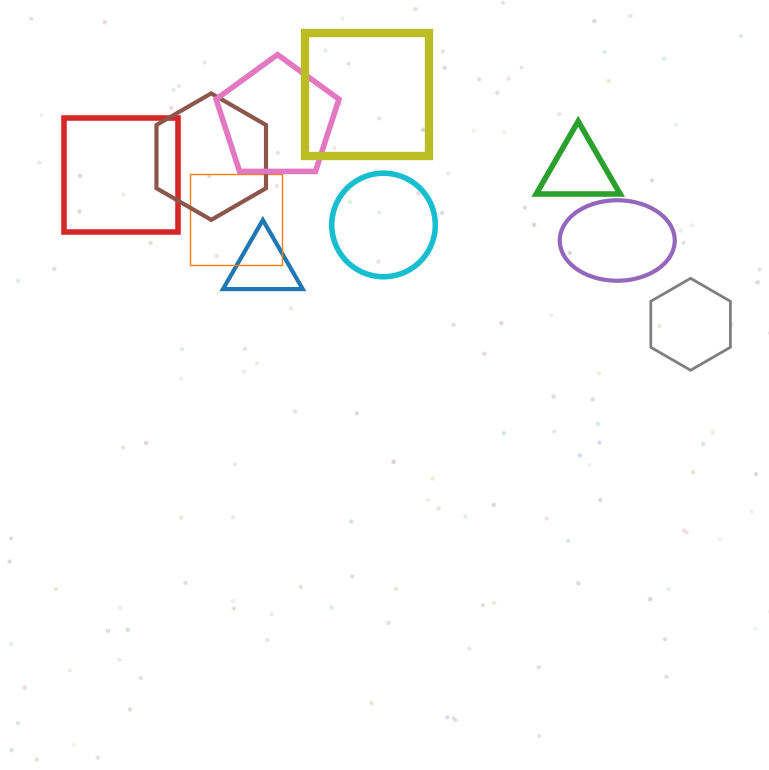[{"shape": "triangle", "thickness": 1.5, "radius": 0.3, "center": [0.341, 0.654]}, {"shape": "square", "thickness": 0.5, "radius": 0.3, "center": [0.307, 0.715]}, {"shape": "triangle", "thickness": 2, "radius": 0.31, "center": [0.751, 0.78]}, {"shape": "square", "thickness": 2, "radius": 0.37, "center": [0.157, 0.773]}, {"shape": "oval", "thickness": 1.5, "radius": 0.37, "center": [0.802, 0.688]}, {"shape": "hexagon", "thickness": 1.5, "radius": 0.41, "center": [0.274, 0.797]}, {"shape": "pentagon", "thickness": 2, "radius": 0.42, "center": [0.36, 0.845]}, {"shape": "hexagon", "thickness": 1, "radius": 0.3, "center": [0.897, 0.579]}, {"shape": "square", "thickness": 3, "radius": 0.4, "center": [0.477, 0.878]}, {"shape": "circle", "thickness": 2, "radius": 0.34, "center": [0.498, 0.708]}]